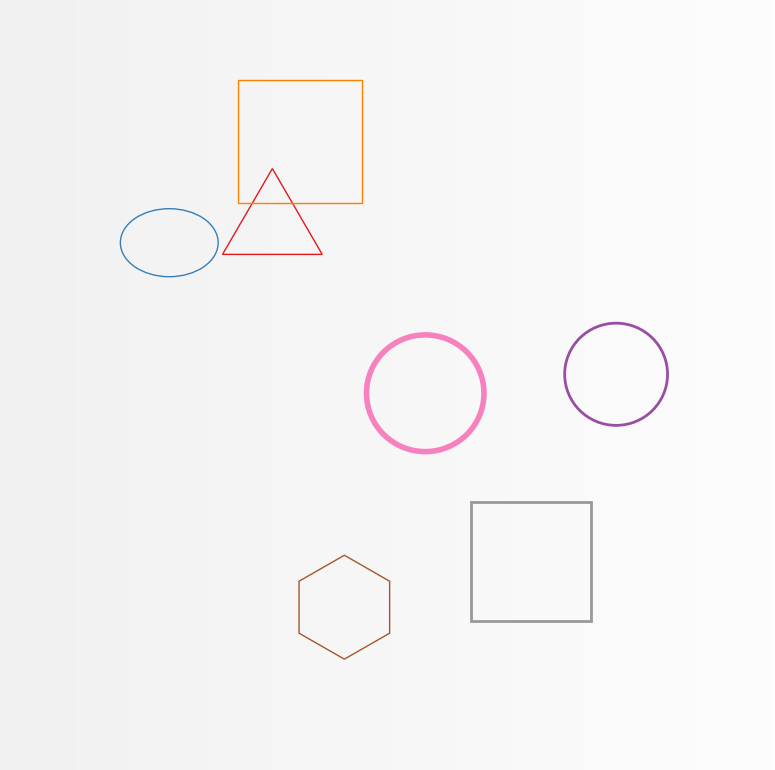[{"shape": "triangle", "thickness": 0.5, "radius": 0.37, "center": [0.351, 0.707]}, {"shape": "oval", "thickness": 0.5, "radius": 0.32, "center": [0.218, 0.685]}, {"shape": "circle", "thickness": 1, "radius": 0.33, "center": [0.795, 0.514]}, {"shape": "square", "thickness": 0.5, "radius": 0.4, "center": [0.387, 0.816]}, {"shape": "hexagon", "thickness": 0.5, "radius": 0.34, "center": [0.444, 0.211]}, {"shape": "circle", "thickness": 2, "radius": 0.38, "center": [0.549, 0.489]}, {"shape": "square", "thickness": 1, "radius": 0.38, "center": [0.685, 0.271]}]